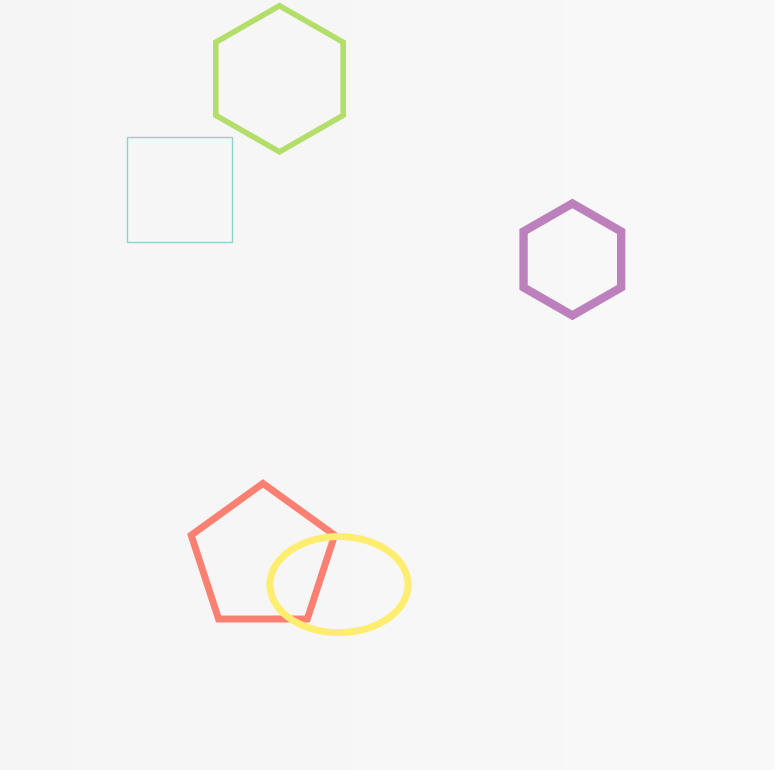[{"shape": "square", "thickness": 0.5, "radius": 0.34, "center": [0.231, 0.754]}, {"shape": "pentagon", "thickness": 2.5, "radius": 0.49, "center": [0.339, 0.275]}, {"shape": "hexagon", "thickness": 2, "radius": 0.47, "center": [0.361, 0.898]}, {"shape": "hexagon", "thickness": 3, "radius": 0.36, "center": [0.739, 0.663]}, {"shape": "oval", "thickness": 2.5, "radius": 0.45, "center": [0.437, 0.241]}]